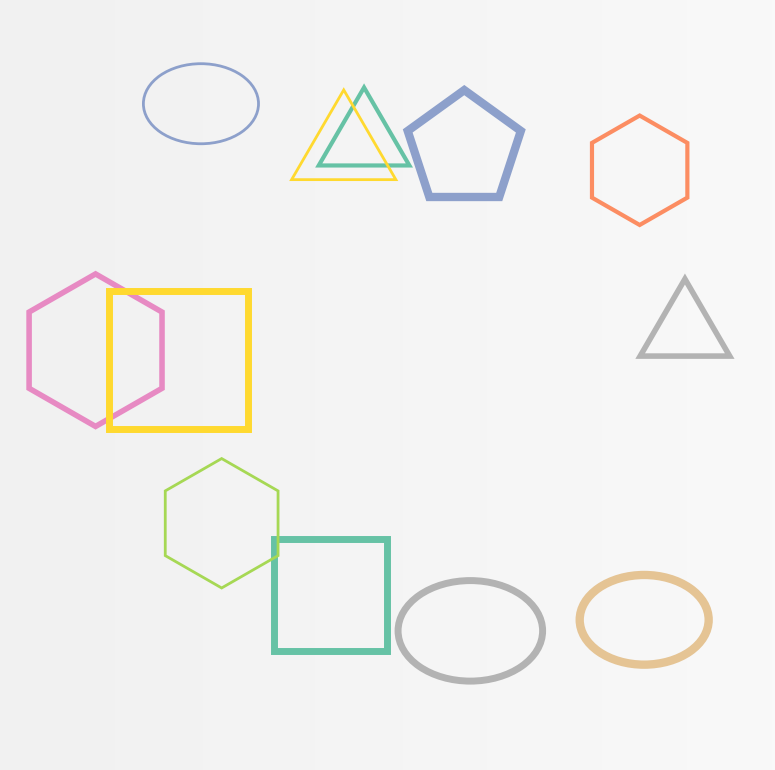[{"shape": "triangle", "thickness": 1.5, "radius": 0.34, "center": [0.47, 0.819]}, {"shape": "square", "thickness": 2.5, "radius": 0.36, "center": [0.426, 0.227]}, {"shape": "hexagon", "thickness": 1.5, "radius": 0.36, "center": [0.825, 0.779]}, {"shape": "pentagon", "thickness": 3, "radius": 0.38, "center": [0.599, 0.806]}, {"shape": "oval", "thickness": 1, "radius": 0.37, "center": [0.259, 0.865]}, {"shape": "hexagon", "thickness": 2, "radius": 0.5, "center": [0.123, 0.545]}, {"shape": "hexagon", "thickness": 1, "radius": 0.42, "center": [0.286, 0.32]}, {"shape": "triangle", "thickness": 1, "radius": 0.39, "center": [0.444, 0.806]}, {"shape": "square", "thickness": 2.5, "radius": 0.45, "center": [0.23, 0.533]}, {"shape": "oval", "thickness": 3, "radius": 0.42, "center": [0.831, 0.195]}, {"shape": "triangle", "thickness": 2, "radius": 0.33, "center": [0.884, 0.571]}, {"shape": "oval", "thickness": 2.5, "radius": 0.47, "center": [0.607, 0.181]}]